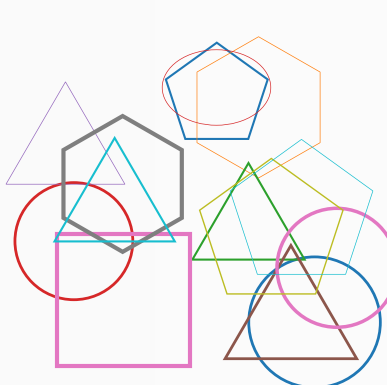[{"shape": "pentagon", "thickness": 1.5, "radius": 0.69, "center": [0.559, 0.751]}, {"shape": "circle", "thickness": 2, "radius": 0.85, "center": [0.812, 0.163]}, {"shape": "hexagon", "thickness": 0.5, "radius": 0.92, "center": [0.667, 0.721]}, {"shape": "triangle", "thickness": 1.5, "radius": 0.84, "center": [0.641, 0.409]}, {"shape": "oval", "thickness": 0.5, "radius": 0.7, "center": [0.559, 0.773]}, {"shape": "circle", "thickness": 2, "radius": 0.76, "center": [0.191, 0.374]}, {"shape": "triangle", "thickness": 0.5, "radius": 0.89, "center": [0.169, 0.61]}, {"shape": "triangle", "thickness": 2, "radius": 0.98, "center": [0.751, 0.166]}, {"shape": "circle", "thickness": 2.5, "radius": 0.77, "center": [0.869, 0.304]}, {"shape": "square", "thickness": 3, "radius": 0.86, "center": [0.319, 0.221]}, {"shape": "hexagon", "thickness": 3, "radius": 0.88, "center": [0.317, 0.522]}, {"shape": "pentagon", "thickness": 1, "radius": 0.97, "center": [0.7, 0.394]}, {"shape": "pentagon", "thickness": 0.5, "radius": 0.97, "center": [0.778, 0.444]}, {"shape": "triangle", "thickness": 1.5, "radius": 0.9, "center": [0.296, 0.463]}]